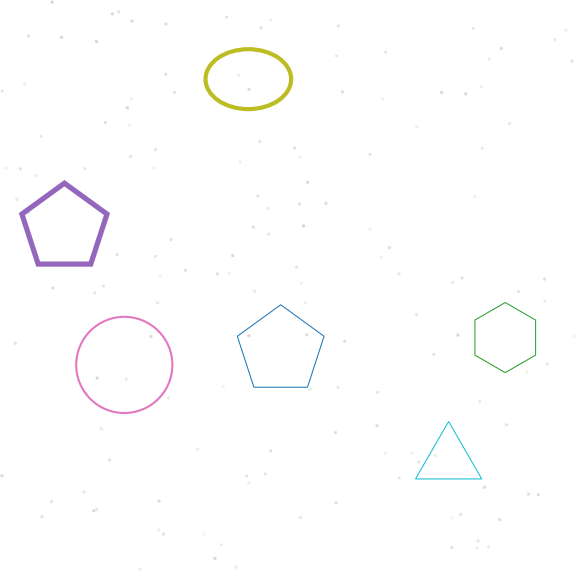[{"shape": "pentagon", "thickness": 0.5, "radius": 0.39, "center": [0.486, 0.392]}, {"shape": "hexagon", "thickness": 0.5, "radius": 0.3, "center": [0.875, 0.415]}, {"shape": "pentagon", "thickness": 2.5, "radius": 0.39, "center": [0.112, 0.604]}, {"shape": "circle", "thickness": 1, "radius": 0.42, "center": [0.215, 0.367]}, {"shape": "oval", "thickness": 2, "radius": 0.37, "center": [0.43, 0.862]}, {"shape": "triangle", "thickness": 0.5, "radius": 0.33, "center": [0.777, 0.203]}]